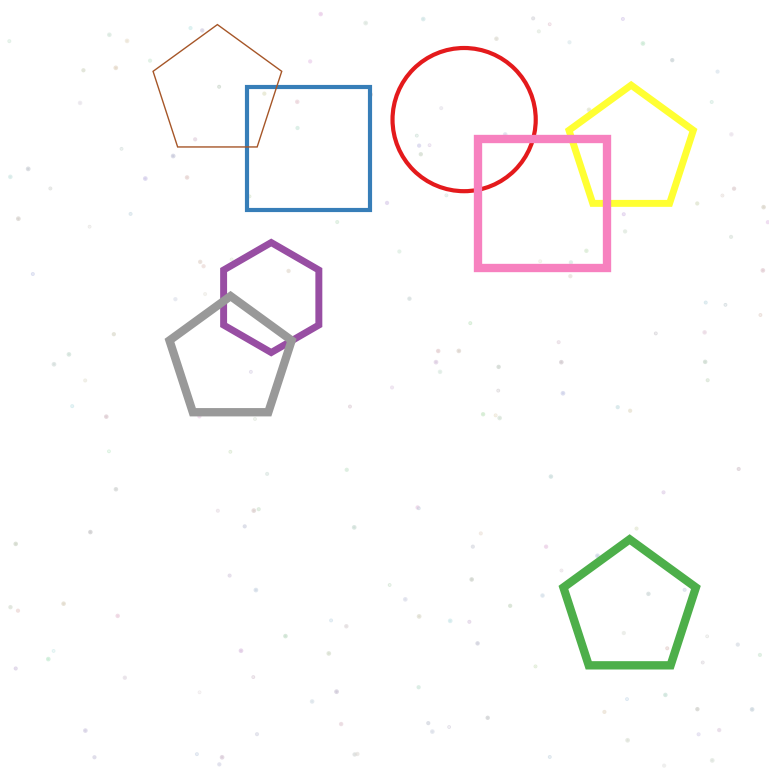[{"shape": "circle", "thickness": 1.5, "radius": 0.46, "center": [0.603, 0.845]}, {"shape": "square", "thickness": 1.5, "radius": 0.4, "center": [0.4, 0.807]}, {"shape": "pentagon", "thickness": 3, "radius": 0.45, "center": [0.818, 0.209]}, {"shape": "hexagon", "thickness": 2.5, "radius": 0.36, "center": [0.352, 0.614]}, {"shape": "pentagon", "thickness": 2.5, "radius": 0.42, "center": [0.82, 0.805]}, {"shape": "pentagon", "thickness": 0.5, "radius": 0.44, "center": [0.282, 0.88]}, {"shape": "square", "thickness": 3, "radius": 0.42, "center": [0.704, 0.736]}, {"shape": "pentagon", "thickness": 3, "radius": 0.42, "center": [0.299, 0.532]}]